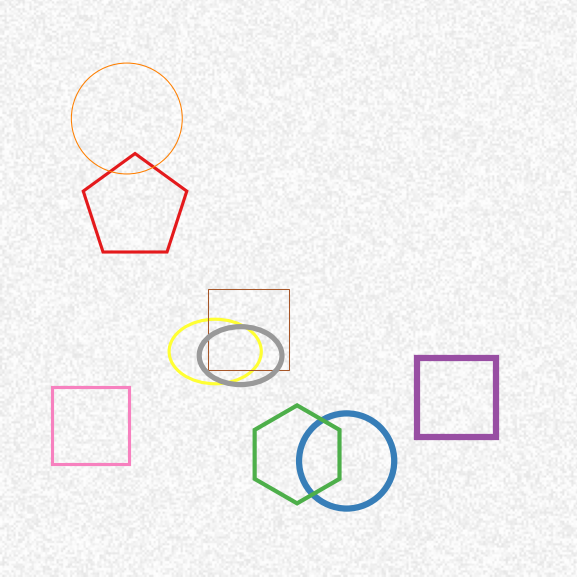[{"shape": "pentagon", "thickness": 1.5, "radius": 0.47, "center": [0.234, 0.639]}, {"shape": "circle", "thickness": 3, "radius": 0.41, "center": [0.6, 0.201]}, {"shape": "hexagon", "thickness": 2, "radius": 0.42, "center": [0.514, 0.212]}, {"shape": "square", "thickness": 3, "radius": 0.34, "center": [0.79, 0.311]}, {"shape": "circle", "thickness": 0.5, "radius": 0.48, "center": [0.22, 0.794]}, {"shape": "oval", "thickness": 1.5, "radius": 0.4, "center": [0.373, 0.39]}, {"shape": "square", "thickness": 0.5, "radius": 0.35, "center": [0.43, 0.428]}, {"shape": "square", "thickness": 1.5, "radius": 0.34, "center": [0.156, 0.262]}, {"shape": "oval", "thickness": 2.5, "radius": 0.36, "center": [0.417, 0.383]}]